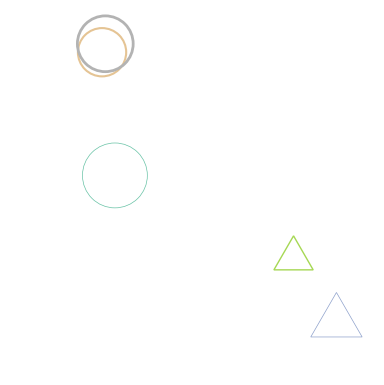[{"shape": "circle", "thickness": 0.5, "radius": 0.42, "center": [0.298, 0.544]}, {"shape": "triangle", "thickness": 0.5, "radius": 0.39, "center": [0.874, 0.163]}, {"shape": "triangle", "thickness": 1, "radius": 0.29, "center": [0.762, 0.329]}, {"shape": "circle", "thickness": 1.5, "radius": 0.31, "center": [0.265, 0.864]}, {"shape": "circle", "thickness": 2, "radius": 0.36, "center": [0.273, 0.886]}]